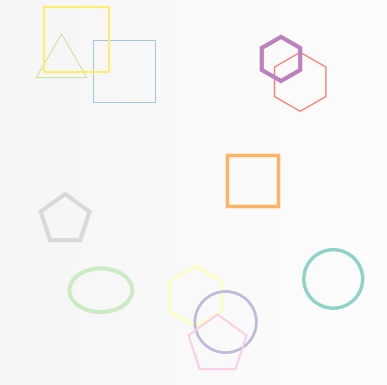[{"shape": "circle", "thickness": 2.5, "radius": 0.38, "center": [0.86, 0.275]}, {"shape": "hexagon", "thickness": 1.5, "radius": 0.39, "center": [0.505, 0.23]}, {"shape": "circle", "thickness": 2, "radius": 0.4, "center": [0.582, 0.164]}, {"shape": "hexagon", "thickness": 1, "radius": 0.38, "center": [0.775, 0.788]}, {"shape": "square", "thickness": 0.5, "radius": 0.4, "center": [0.32, 0.816]}, {"shape": "square", "thickness": 2.5, "radius": 0.33, "center": [0.651, 0.531]}, {"shape": "triangle", "thickness": 0.5, "radius": 0.38, "center": [0.159, 0.836]}, {"shape": "pentagon", "thickness": 1.5, "radius": 0.39, "center": [0.561, 0.105]}, {"shape": "pentagon", "thickness": 3, "radius": 0.33, "center": [0.168, 0.43]}, {"shape": "hexagon", "thickness": 3, "radius": 0.29, "center": [0.725, 0.847]}, {"shape": "oval", "thickness": 3, "radius": 0.41, "center": [0.26, 0.246]}, {"shape": "square", "thickness": 1.5, "radius": 0.42, "center": [0.197, 0.898]}]